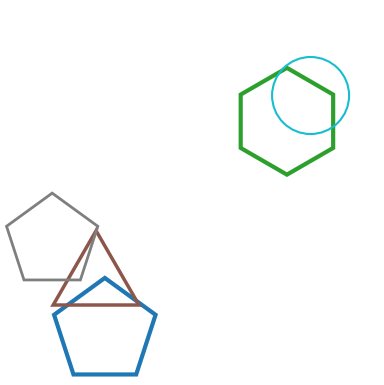[{"shape": "pentagon", "thickness": 3, "radius": 0.69, "center": [0.272, 0.139]}, {"shape": "hexagon", "thickness": 3, "radius": 0.69, "center": [0.745, 0.685]}, {"shape": "triangle", "thickness": 2.5, "radius": 0.64, "center": [0.25, 0.272]}, {"shape": "pentagon", "thickness": 2, "radius": 0.62, "center": [0.136, 0.374]}, {"shape": "circle", "thickness": 1.5, "radius": 0.5, "center": [0.807, 0.752]}]